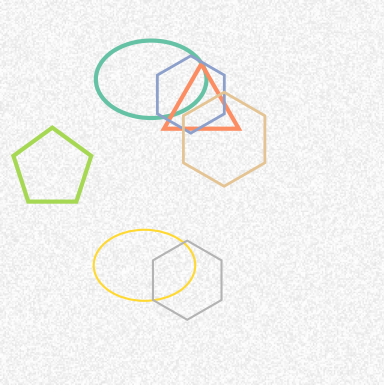[{"shape": "oval", "thickness": 3, "radius": 0.72, "center": [0.393, 0.794]}, {"shape": "triangle", "thickness": 3, "radius": 0.56, "center": [0.523, 0.722]}, {"shape": "hexagon", "thickness": 2, "radius": 0.5, "center": [0.496, 0.755]}, {"shape": "pentagon", "thickness": 3, "radius": 0.53, "center": [0.136, 0.562]}, {"shape": "oval", "thickness": 1.5, "radius": 0.66, "center": [0.375, 0.311]}, {"shape": "hexagon", "thickness": 2, "radius": 0.61, "center": [0.582, 0.638]}, {"shape": "hexagon", "thickness": 1.5, "radius": 0.51, "center": [0.486, 0.272]}]